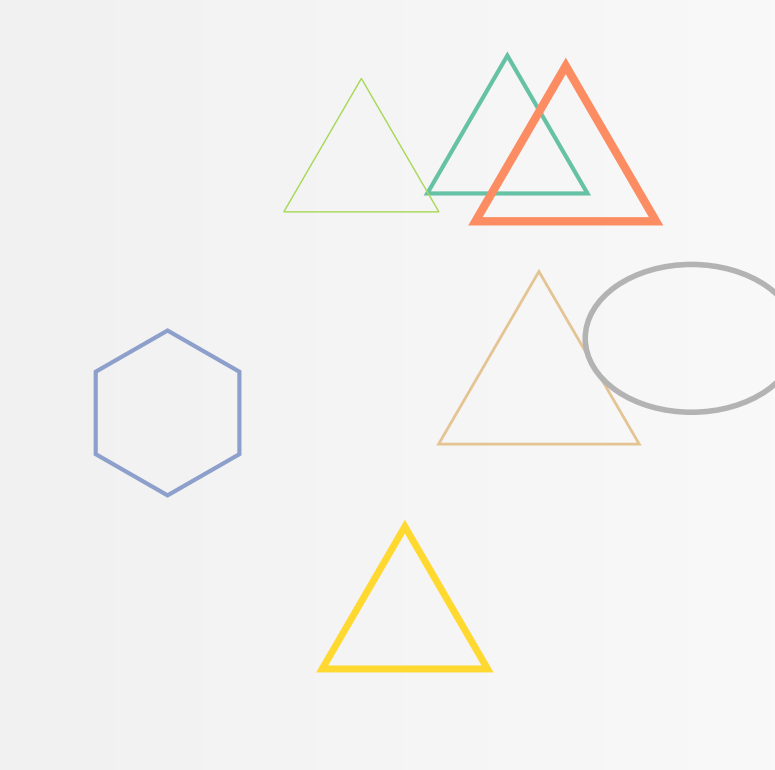[{"shape": "triangle", "thickness": 1.5, "radius": 0.6, "center": [0.655, 0.808]}, {"shape": "triangle", "thickness": 3, "radius": 0.67, "center": [0.73, 0.78]}, {"shape": "hexagon", "thickness": 1.5, "radius": 0.54, "center": [0.216, 0.464]}, {"shape": "triangle", "thickness": 0.5, "radius": 0.58, "center": [0.466, 0.783]}, {"shape": "triangle", "thickness": 2.5, "radius": 0.62, "center": [0.522, 0.193]}, {"shape": "triangle", "thickness": 1, "radius": 0.75, "center": [0.695, 0.498]}, {"shape": "oval", "thickness": 2, "radius": 0.69, "center": [0.892, 0.561]}]